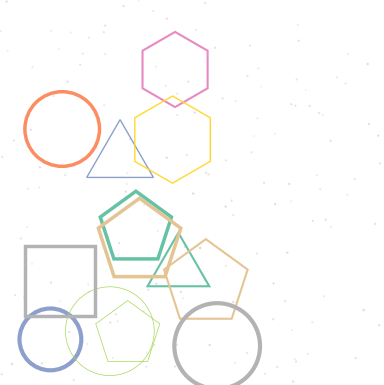[{"shape": "pentagon", "thickness": 2.5, "radius": 0.49, "center": [0.353, 0.406]}, {"shape": "triangle", "thickness": 1.5, "radius": 0.46, "center": [0.463, 0.303]}, {"shape": "circle", "thickness": 2.5, "radius": 0.48, "center": [0.162, 0.665]}, {"shape": "triangle", "thickness": 1, "radius": 0.5, "center": [0.312, 0.589]}, {"shape": "circle", "thickness": 3, "radius": 0.4, "center": [0.131, 0.118]}, {"shape": "hexagon", "thickness": 1.5, "radius": 0.49, "center": [0.455, 0.819]}, {"shape": "pentagon", "thickness": 0.5, "radius": 0.44, "center": [0.332, 0.132]}, {"shape": "circle", "thickness": 0.5, "radius": 0.58, "center": [0.285, 0.14]}, {"shape": "hexagon", "thickness": 1, "radius": 0.57, "center": [0.448, 0.637]}, {"shape": "pentagon", "thickness": 1.5, "radius": 0.57, "center": [0.535, 0.265]}, {"shape": "pentagon", "thickness": 2.5, "radius": 0.56, "center": [0.362, 0.373]}, {"shape": "square", "thickness": 2.5, "radius": 0.46, "center": [0.157, 0.27]}, {"shape": "circle", "thickness": 3, "radius": 0.56, "center": [0.564, 0.101]}]